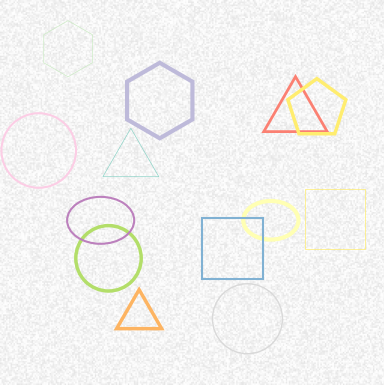[{"shape": "triangle", "thickness": 0.5, "radius": 0.42, "center": [0.34, 0.583]}, {"shape": "oval", "thickness": 3, "radius": 0.36, "center": [0.704, 0.428]}, {"shape": "hexagon", "thickness": 3, "radius": 0.49, "center": [0.415, 0.739]}, {"shape": "triangle", "thickness": 2, "radius": 0.48, "center": [0.768, 0.706]}, {"shape": "square", "thickness": 1.5, "radius": 0.39, "center": [0.604, 0.355]}, {"shape": "triangle", "thickness": 2.5, "radius": 0.34, "center": [0.361, 0.18]}, {"shape": "circle", "thickness": 2.5, "radius": 0.42, "center": [0.282, 0.329]}, {"shape": "circle", "thickness": 1.5, "radius": 0.48, "center": [0.101, 0.609]}, {"shape": "circle", "thickness": 1, "radius": 0.45, "center": [0.643, 0.172]}, {"shape": "oval", "thickness": 1.5, "radius": 0.44, "center": [0.261, 0.428]}, {"shape": "hexagon", "thickness": 0.5, "radius": 0.36, "center": [0.177, 0.873]}, {"shape": "pentagon", "thickness": 2.5, "radius": 0.4, "center": [0.823, 0.717]}, {"shape": "square", "thickness": 0.5, "radius": 0.39, "center": [0.871, 0.431]}]